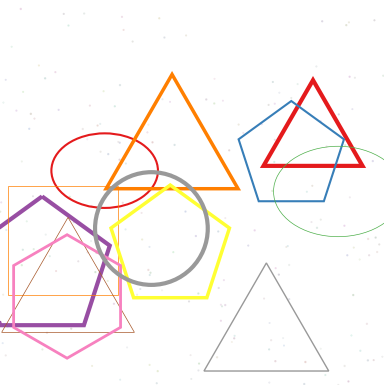[{"shape": "triangle", "thickness": 3, "radius": 0.74, "center": [0.813, 0.643]}, {"shape": "oval", "thickness": 1.5, "radius": 0.69, "center": [0.272, 0.557]}, {"shape": "pentagon", "thickness": 1.5, "radius": 0.72, "center": [0.757, 0.594]}, {"shape": "oval", "thickness": 0.5, "radius": 0.84, "center": [0.878, 0.503]}, {"shape": "pentagon", "thickness": 3, "radius": 0.92, "center": [0.109, 0.305]}, {"shape": "triangle", "thickness": 2.5, "radius": 0.99, "center": [0.447, 0.609]}, {"shape": "square", "thickness": 0.5, "radius": 0.71, "center": [0.163, 0.375]}, {"shape": "pentagon", "thickness": 2.5, "radius": 0.81, "center": [0.442, 0.358]}, {"shape": "triangle", "thickness": 0.5, "radius": 1.0, "center": [0.177, 0.236]}, {"shape": "hexagon", "thickness": 2, "radius": 0.8, "center": [0.174, 0.23]}, {"shape": "triangle", "thickness": 1, "radius": 0.94, "center": [0.692, 0.13]}, {"shape": "circle", "thickness": 3, "radius": 0.73, "center": [0.393, 0.406]}]